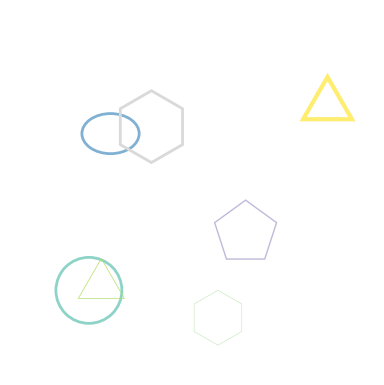[{"shape": "circle", "thickness": 2, "radius": 0.43, "center": [0.231, 0.246]}, {"shape": "pentagon", "thickness": 1, "radius": 0.42, "center": [0.638, 0.396]}, {"shape": "oval", "thickness": 2, "radius": 0.37, "center": [0.287, 0.653]}, {"shape": "triangle", "thickness": 0.5, "radius": 0.35, "center": [0.263, 0.259]}, {"shape": "hexagon", "thickness": 2, "radius": 0.47, "center": [0.393, 0.671]}, {"shape": "hexagon", "thickness": 0.5, "radius": 0.36, "center": [0.566, 0.175]}, {"shape": "triangle", "thickness": 3, "radius": 0.37, "center": [0.851, 0.727]}]